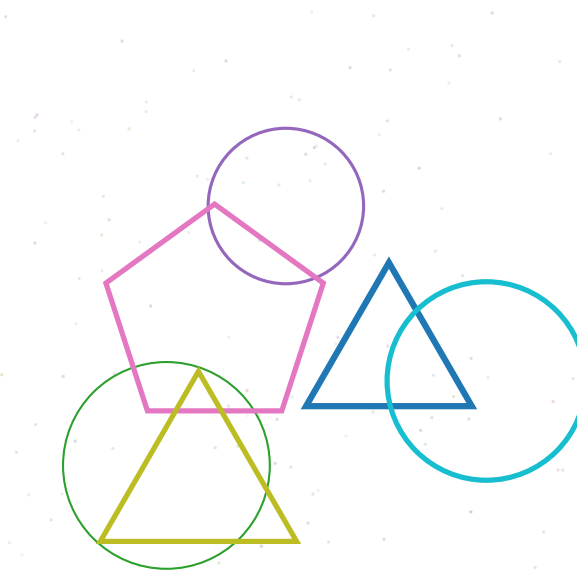[{"shape": "triangle", "thickness": 3, "radius": 0.83, "center": [0.673, 0.379]}, {"shape": "circle", "thickness": 1, "radius": 0.9, "center": [0.288, 0.193]}, {"shape": "circle", "thickness": 1.5, "radius": 0.67, "center": [0.495, 0.642]}, {"shape": "pentagon", "thickness": 2.5, "radius": 0.99, "center": [0.372, 0.448]}, {"shape": "triangle", "thickness": 2.5, "radius": 0.98, "center": [0.344, 0.16]}, {"shape": "circle", "thickness": 2.5, "radius": 0.86, "center": [0.842, 0.339]}]